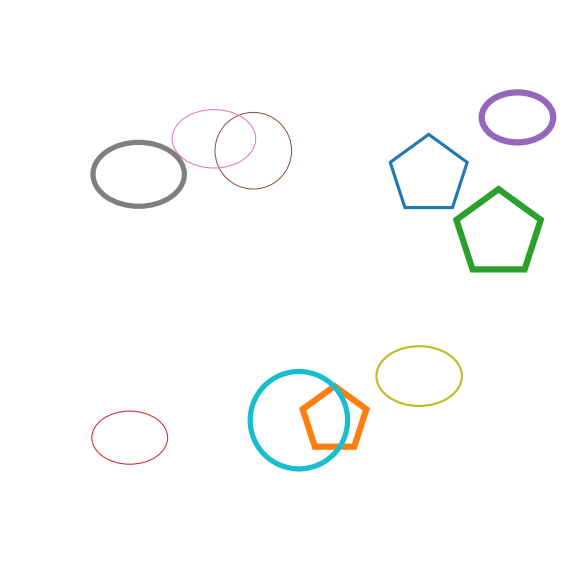[{"shape": "pentagon", "thickness": 1.5, "radius": 0.35, "center": [0.742, 0.696]}, {"shape": "pentagon", "thickness": 3, "radius": 0.29, "center": [0.579, 0.273]}, {"shape": "pentagon", "thickness": 3, "radius": 0.38, "center": [0.863, 0.595]}, {"shape": "oval", "thickness": 0.5, "radius": 0.33, "center": [0.225, 0.241]}, {"shape": "oval", "thickness": 3, "radius": 0.31, "center": [0.896, 0.796]}, {"shape": "circle", "thickness": 0.5, "radius": 0.33, "center": [0.439, 0.738]}, {"shape": "oval", "thickness": 0.5, "radius": 0.36, "center": [0.37, 0.759]}, {"shape": "oval", "thickness": 2.5, "radius": 0.4, "center": [0.24, 0.697]}, {"shape": "oval", "thickness": 1, "radius": 0.37, "center": [0.726, 0.348]}, {"shape": "circle", "thickness": 2.5, "radius": 0.42, "center": [0.518, 0.272]}]